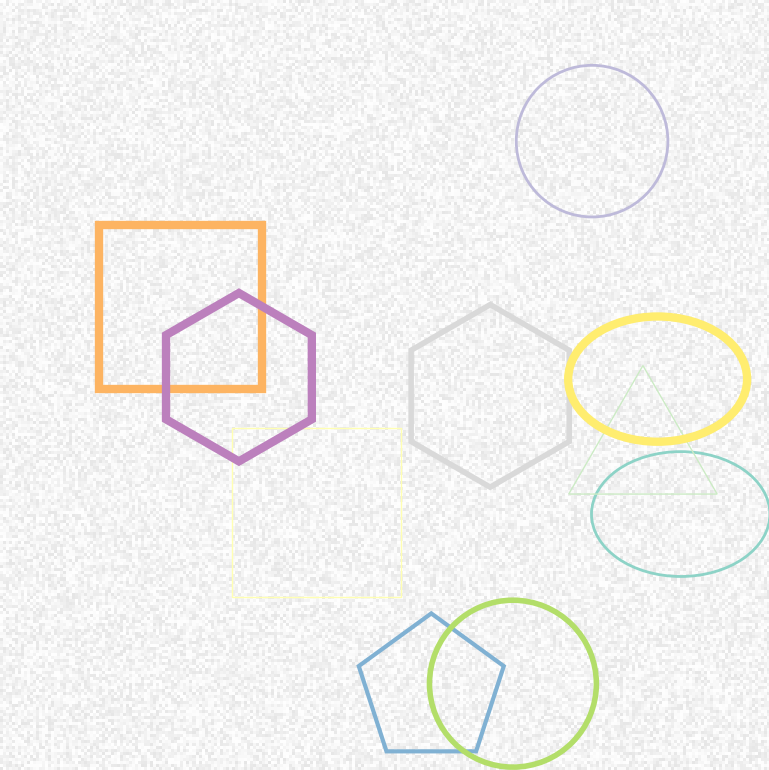[{"shape": "oval", "thickness": 1, "radius": 0.58, "center": [0.884, 0.332]}, {"shape": "square", "thickness": 0.5, "radius": 0.55, "center": [0.411, 0.334]}, {"shape": "circle", "thickness": 1, "radius": 0.49, "center": [0.769, 0.817]}, {"shape": "pentagon", "thickness": 1.5, "radius": 0.5, "center": [0.56, 0.104]}, {"shape": "square", "thickness": 3, "radius": 0.53, "center": [0.234, 0.601]}, {"shape": "circle", "thickness": 2, "radius": 0.54, "center": [0.666, 0.112]}, {"shape": "hexagon", "thickness": 2, "radius": 0.59, "center": [0.637, 0.486]}, {"shape": "hexagon", "thickness": 3, "radius": 0.55, "center": [0.31, 0.51]}, {"shape": "triangle", "thickness": 0.5, "radius": 0.56, "center": [0.835, 0.414]}, {"shape": "oval", "thickness": 3, "radius": 0.58, "center": [0.854, 0.508]}]